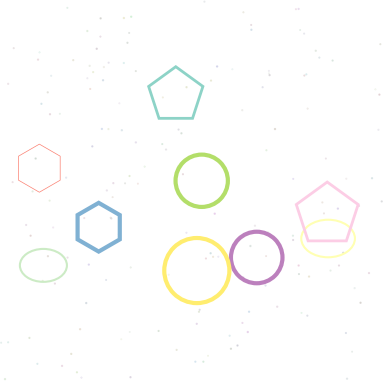[{"shape": "pentagon", "thickness": 2, "radius": 0.37, "center": [0.457, 0.753]}, {"shape": "oval", "thickness": 1.5, "radius": 0.35, "center": [0.852, 0.381]}, {"shape": "hexagon", "thickness": 0.5, "radius": 0.31, "center": [0.102, 0.563]}, {"shape": "hexagon", "thickness": 3, "radius": 0.32, "center": [0.256, 0.41]}, {"shape": "circle", "thickness": 3, "radius": 0.34, "center": [0.524, 0.53]}, {"shape": "pentagon", "thickness": 2, "radius": 0.42, "center": [0.85, 0.443]}, {"shape": "circle", "thickness": 3, "radius": 0.33, "center": [0.667, 0.331]}, {"shape": "oval", "thickness": 1.5, "radius": 0.31, "center": [0.113, 0.311]}, {"shape": "circle", "thickness": 3, "radius": 0.42, "center": [0.511, 0.297]}]